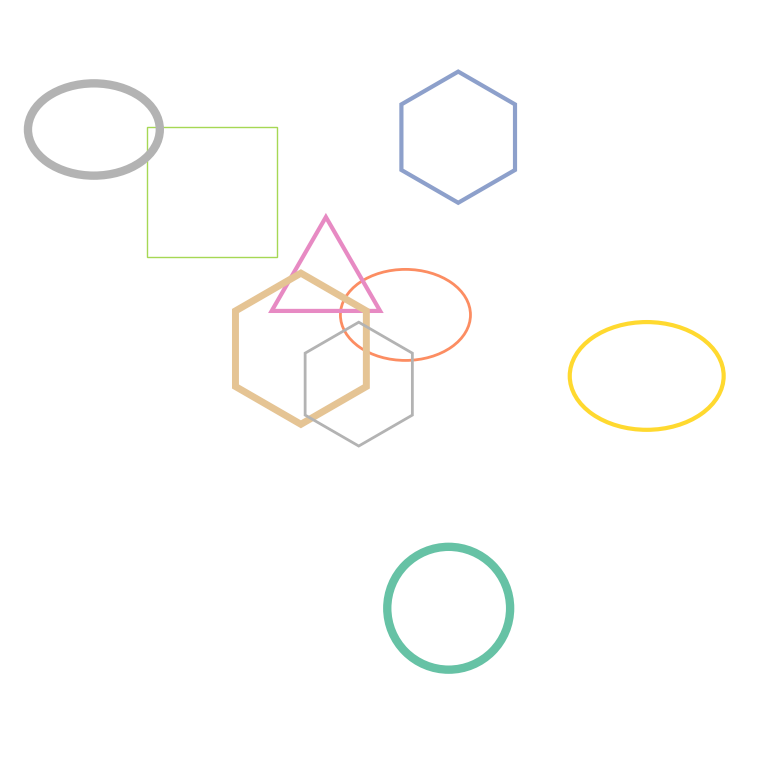[{"shape": "circle", "thickness": 3, "radius": 0.4, "center": [0.583, 0.21]}, {"shape": "oval", "thickness": 1, "radius": 0.42, "center": [0.527, 0.591]}, {"shape": "hexagon", "thickness": 1.5, "radius": 0.43, "center": [0.595, 0.822]}, {"shape": "triangle", "thickness": 1.5, "radius": 0.41, "center": [0.423, 0.637]}, {"shape": "square", "thickness": 0.5, "radius": 0.42, "center": [0.275, 0.751]}, {"shape": "oval", "thickness": 1.5, "radius": 0.5, "center": [0.84, 0.512]}, {"shape": "hexagon", "thickness": 2.5, "radius": 0.49, "center": [0.391, 0.547]}, {"shape": "oval", "thickness": 3, "radius": 0.43, "center": [0.122, 0.832]}, {"shape": "hexagon", "thickness": 1, "radius": 0.4, "center": [0.466, 0.501]}]